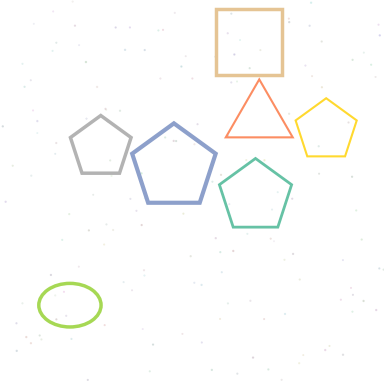[{"shape": "pentagon", "thickness": 2, "radius": 0.49, "center": [0.664, 0.49]}, {"shape": "triangle", "thickness": 1.5, "radius": 0.5, "center": [0.673, 0.693]}, {"shape": "pentagon", "thickness": 3, "radius": 0.57, "center": [0.452, 0.566]}, {"shape": "oval", "thickness": 2.5, "radius": 0.4, "center": [0.182, 0.207]}, {"shape": "pentagon", "thickness": 1.5, "radius": 0.42, "center": [0.847, 0.661]}, {"shape": "square", "thickness": 2.5, "radius": 0.43, "center": [0.646, 0.89]}, {"shape": "pentagon", "thickness": 2.5, "radius": 0.41, "center": [0.262, 0.617]}]